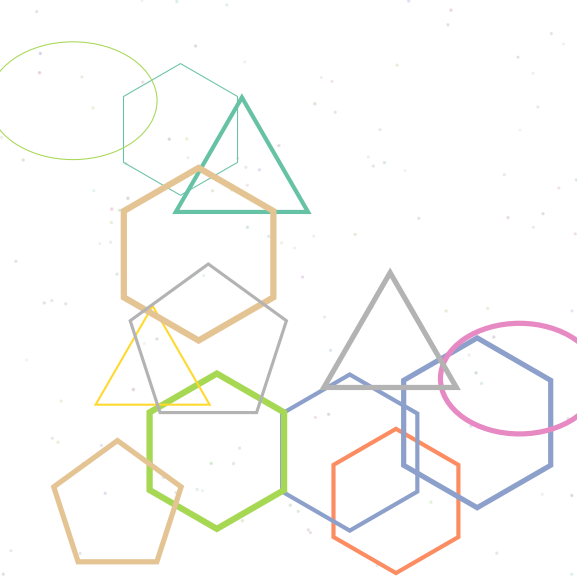[{"shape": "triangle", "thickness": 2, "radius": 0.66, "center": [0.419, 0.698]}, {"shape": "hexagon", "thickness": 0.5, "radius": 0.57, "center": [0.313, 0.775]}, {"shape": "hexagon", "thickness": 2, "radius": 0.62, "center": [0.686, 0.132]}, {"shape": "hexagon", "thickness": 2, "radius": 0.68, "center": [0.606, 0.215]}, {"shape": "hexagon", "thickness": 2.5, "radius": 0.73, "center": [0.826, 0.267]}, {"shape": "oval", "thickness": 2.5, "radius": 0.68, "center": [0.899, 0.344]}, {"shape": "hexagon", "thickness": 3, "radius": 0.67, "center": [0.375, 0.218]}, {"shape": "oval", "thickness": 0.5, "radius": 0.73, "center": [0.126, 0.825]}, {"shape": "triangle", "thickness": 1, "radius": 0.57, "center": [0.264, 0.355]}, {"shape": "pentagon", "thickness": 2.5, "radius": 0.58, "center": [0.203, 0.12]}, {"shape": "hexagon", "thickness": 3, "radius": 0.75, "center": [0.344, 0.559]}, {"shape": "pentagon", "thickness": 1.5, "radius": 0.71, "center": [0.361, 0.4]}, {"shape": "triangle", "thickness": 2.5, "radius": 0.66, "center": [0.676, 0.394]}]